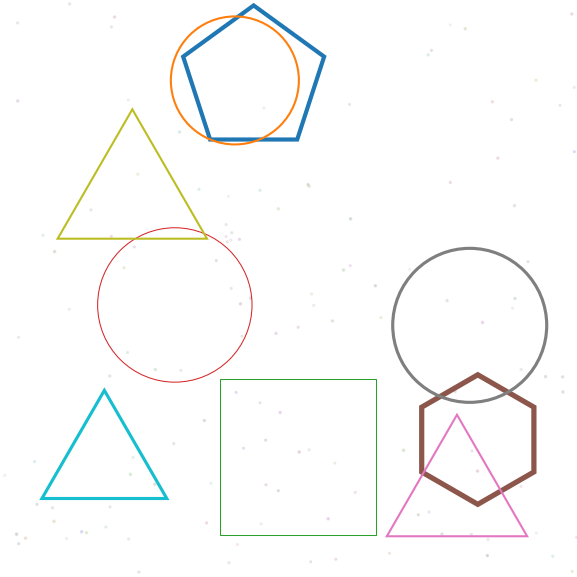[{"shape": "pentagon", "thickness": 2, "radius": 0.64, "center": [0.439, 0.861]}, {"shape": "circle", "thickness": 1, "radius": 0.55, "center": [0.407, 0.86]}, {"shape": "square", "thickness": 0.5, "radius": 0.68, "center": [0.516, 0.208]}, {"shape": "circle", "thickness": 0.5, "radius": 0.67, "center": [0.303, 0.471]}, {"shape": "hexagon", "thickness": 2.5, "radius": 0.56, "center": [0.827, 0.238]}, {"shape": "triangle", "thickness": 1, "radius": 0.7, "center": [0.791, 0.141]}, {"shape": "circle", "thickness": 1.5, "radius": 0.67, "center": [0.813, 0.436]}, {"shape": "triangle", "thickness": 1, "radius": 0.75, "center": [0.229, 0.66]}, {"shape": "triangle", "thickness": 1.5, "radius": 0.62, "center": [0.181, 0.198]}]